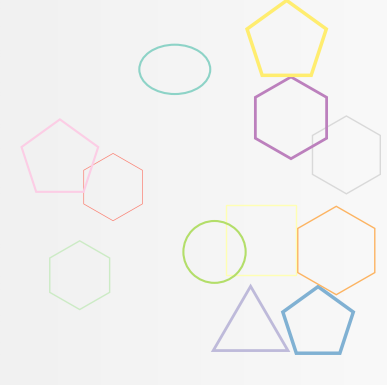[{"shape": "oval", "thickness": 1.5, "radius": 0.46, "center": [0.451, 0.82]}, {"shape": "square", "thickness": 1, "radius": 0.45, "center": [0.674, 0.377]}, {"shape": "triangle", "thickness": 2, "radius": 0.56, "center": [0.647, 0.145]}, {"shape": "hexagon", "thickness": 0.5, "radius": 0.44, "center": [0.292, 0.514]}, {"shape": "pentagon", "thickness": 2.5, "radius": 0.48, "center": [0.821, 0.16]}, {"shape": "hexagon", "thickness": 1, "radius": 0.57, "center": [0.868, 0.349]}, {"shape": "circle", "thickness": 1.5, "radius": 0.4, "center": [0.554, 0.346]}, {"shape": "pentagon", "thickness": 1.5, "radius": 0.52, "center": [0.155, 0.586]}, {"shape": "hexagon", "thickness": 1, "radius": 0.51, "center": [0.894, 0.598]}, {"shape": "hexagon", "thickness": 2, "radius": 0.53, "center": [0.751, 0.694]}, {"shape": "hexagon", "thickness": 1, "radius": 0.45, "center": [0.206, 0.285]}, {"shape": "pentagon", "thickness": 2.5, "radius": 0.54, "center": [0.74, 0.891]}]